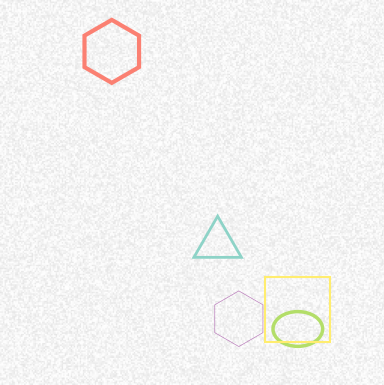[{"shape": "triangle", "thickness": 2, "radius": 0.36, "center": [0.565, 0.367]}, {"shape": "hexagon", "thickness": 3, "radius": 0.41, "center": [0.29, 0.867]}, {"shape": "oval", "thickness": 2.5, "radius": 0.32, "center": [0.774, 0.146]}, {"shape": "hexagon", "thickness": 0.5, "radius": 0.36, "center": [0.62, 0.172]}, {"shape": "square", "thickness": 1.5, "radius": 0.42, "center": [0.772, 0.196]}]